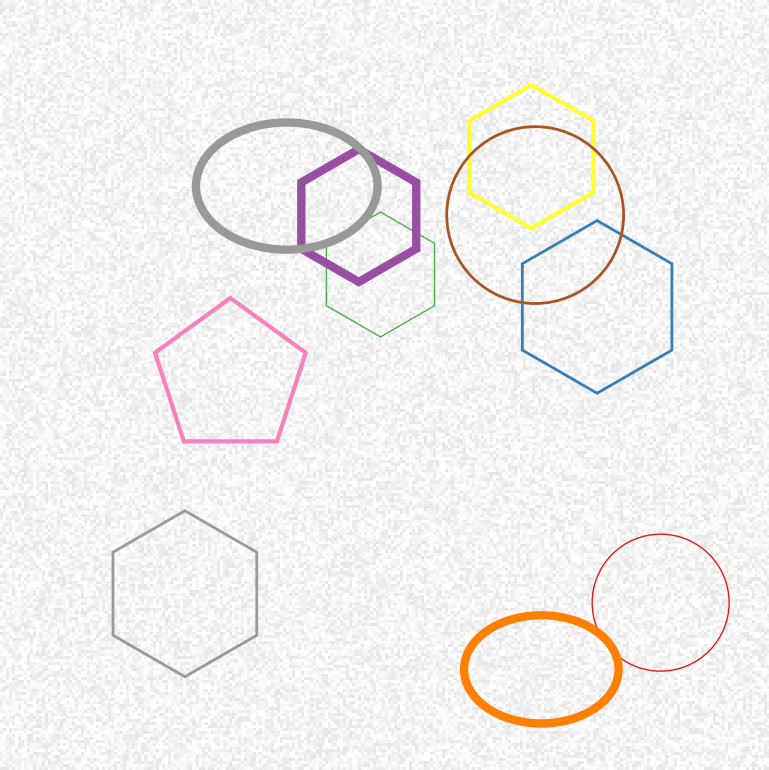[{"shape": "circle", "thickness": 0.5, "radius": 0.44, "center": [0.858, 0.217]}, {"shape": "hexagon", "thickness": 1, "radius": 0.56, "center": [0.775, 0.601]}, {"shape": "hexagon", "thickness": 0.5, "radius": 0.41, "center": [0.494, 0.644]}, {"shape": "hexagon", "thickness": 3, "radius": 0.43, "center": [0.466, 0.72]}, {"shape": "oval", "thickness": 3, "radius": 0.5, "center": [0.703, 0.131]}, {"shape": "hexagon", "thickness": 1.5, "radius": 0.47, "center": [0.69, 0.797]}, {"shape": "circle", "thickness": 1, "radius": 0.57, "center": [0.695, 0.721]}, {"shape": "pentagon", "thickness": 1.5, "radius": 0.51, "center": [0.299, 0.51]}, {"shape": "oval", "thickness": 3, "radius": 0.59, "center": [0.372, 0.758]}, {"shape": "hexagon", "thickness": 1, "radius": 0.54, "center": [0.24, 0.229]}]